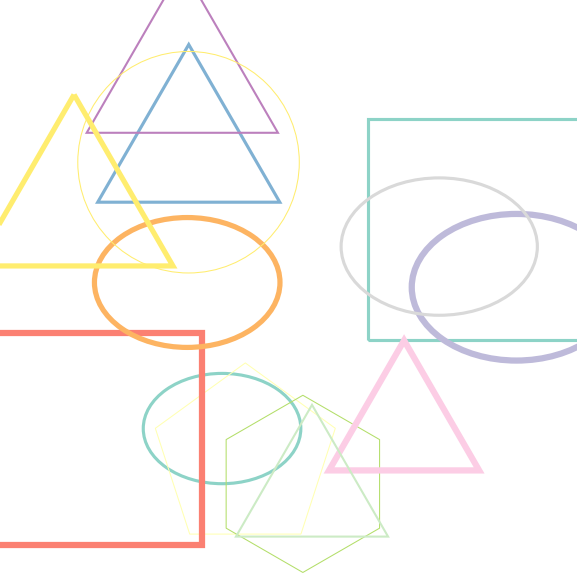[{"shape": "square", "thickness": 1.5, "radius": 0.96, "center": [0.828, 0.602]}, {"shape": "oval", "thickness": 1.5, "radius": 0.68, "center": [0.384, 0.257]}, {"shape": "pentagon", "thickness": 0.5, "radius": 0.82, "center": [0.425, 0.207]}, {"shape": "oval", "thickness": 3, "radius": 0.91, "center": [0.894, 0.502]}, {"shape": "square", "thickness": 3, "radius": 0.92, "center": [0.167, 0.24]}, {"shape": "triangle", "thickness": 1.5, "radius": 0.91, "center": [0.327, 0.74]}, {"shape": "oval", "thickness": 2.5, "radius": 0.8, "center": [0.324, 0.51]}, {"shape": "hexagon", "thickness": 0.5, "radius": 0.77, "center": [0.524, 0.161]}, {"shape": "triangle", "thickness": 3, "radius": 0.75, "center": [0.7, 0.26]}, {"shape": "oval", "thickness": 1.5, "radius": 0.85, "center": [0.761, 0.572]}, {"shape": "triangle", "thickness": 1, "radius": 0.96, "center": [0.316, 0.865]}, {"shape": "triangle", "thickness": 1, "radius": 0.76, "center": [0.54, 0.146]}, {"shape": "triangle", "thickness": 2.5, "radius": 0.99, "center": [0.128, 0.638]}, {"shape": "circle", "thickness": 0.5, "radius": 0.96, "center": [0.326, 0.718]}]